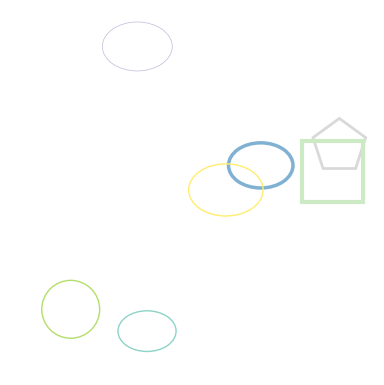[{"shape": "oval", "thickness": 1, "radius": 0.38, "center": [0.382, 0.14]}, {"shape": "oval", "thickness": 0.5, "radius": 0.45, "center": [0.357, 0.879]}, {"shape": "oval", "thickness": 2.5, "radius": 0.42, "center": [0.677, 0.57]}, {"shape": "circle", "thickness": 1, "radius": 0.38, "center": [0.184, 0.197]}, {"shape": "pentagon", "thickness": 2, "radius": 0.36, "center": [0.881, 0.62]}, {"shape": "square", "thickness": 3, "radius": 0.4, "center": [0.864, 0.555]}, {"shape": "oval", "thickness": 1, "radius": 0.48, "center": [0.587, 0.507]}]